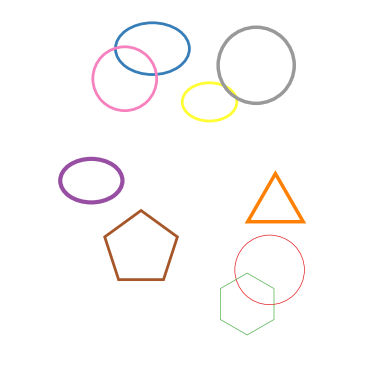[{"shape": "circle", "thickness": 0.5, "radius": 0.45, "center": [0.7, 0.299]}, {"shape": "oval", "thickness": 2, "radius": 0.48, "center": [0.396, 0.874]}, {"shape": "hexagon", "thickness": 0.5, "radius": 0.4, "center": [0.642, 0.21]}, {"shape": "oval", "thickness": 3, "radius": 0.4, "center": [0.237, 0.531]}, {"shape": "triangle", "thickness": 2.5, "radius": 0.42, "center": [0.715, 0.466]}, {"shape": "oval", "thickness": 2, "radius": 0.35, "center": [0.544, 0.735]}, {"shape": "pentagon", "thickness": 2, "radius": 0.5, "center": [0.366, 0.354]}, {"shape": "circle", "thickness": 2, "radius": 0.41, "center": [0.324, 0.796]}, {"shape": "circle", "thickness": 2.5, "radius": 0.49, "center": [0.665, 0.83]}]